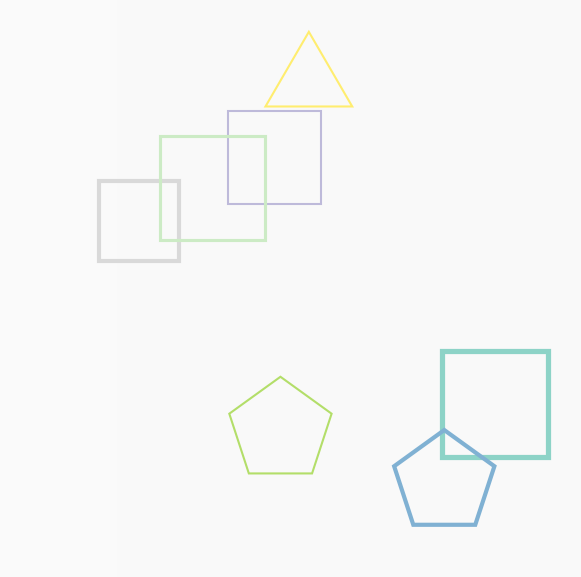[{"shape": "square", "thickness": 2.5, "radius": 0.46, "center": [0.851, 0.3]}, {"shape": "square", "thickness": 1, "radius": 0.4, "center": [0.472, 0.726]}, {"shape": "pentagon", "thickness": 2, "radius": 0.45, "center": [0.764, 0.164]}, {"shape": "pentagon", "thickness": 1, "radius": 0.46, "center": [0.482, 0.254]}, {"shape": "square", "thickness": 2, "radius": 0.34, "center": [0.239, 0.616]}, {"shape": "square", "thickness": 1.5, "radius": 0.45, "center": [0.365, 0.674]}, {"shape": "triangle", "thickness": 1, "radius": 0.43, "center": [0.531, 0.858]}]